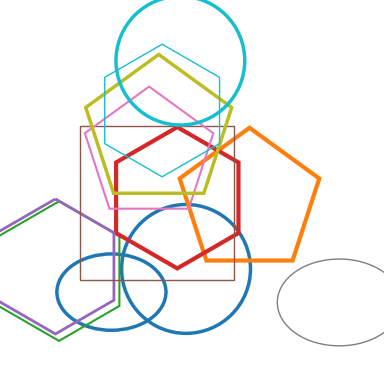[{"shape": "oval", "thickness": 2.5, "radius": 0.71, "center": [0.289, 0.241]}, {"shape": "circle", "thickness": 2.5, "radius": 0.84, "center": [0.483, 0.301]}, {"shape": "pentagon", "thickness": 3, "radius": 0.95, "center": [0.648, 0.478]}, {"shape": "hexagon", "thickness": 1.5, "radius": 0.91, "center": [0.153, 0.296]}, {"shape": "hexagon", "thickness": 3, "radius": 0.92, "center": [0.46, 0.486]}, {"shape": "hexagon", "thickness": 2, "radius": 0.88, "center": [0.144, 0.308]}, {"shape": "square", "thickness": 1, "radius": 1.0, "center": [0.409, 0.473]}, {"shape": "pentagon", "thickness": 1.5, "radius": 0.88, "center": [0.387, 0.6]}, {"shape": "oval", "thickness": 1, "radius": 0.81, "center": [0.881, 0.214]}, {"shape": "pentagon", "thickness": 2.5, "radius": 1.0, "center": [0.412, 0.659]}, {"shape": "hexagon", "thickness": 1, "radius": 0.86, "center": [0.421, 0.713]}, {"shape": "circle", "thickness": 2.5, "radius": 0.84, "center": [0.468, 0.842]}]